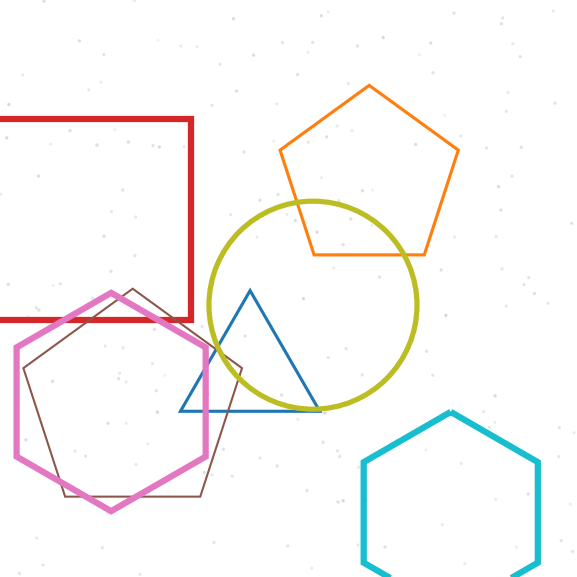[{"shape": "triangle", "thickness": 1.5, "radius": 0.7, "center": [0.433, 0.357]}, {"shape": "pentagon", "thickness": 1.5, "radius": 0.81, "center": [0.639, 0.689]}, {"shape": "square", "thickness": 3, "radius": 0.87, "center": [0.157, 0.619]}, {"shape": "pentagon", "thickness": 1, "radius": 1.0, "center": [0.23, 0.3]}, {"shape": "hexagon", "thickness": 3, "radius": 0.95, "center": [0.192, 0.303]}, {"shape": "circle", "thickness": 2.5, "radius": 0.9, "center": [0.542, 0.471]}, {"shape": "hexagon", "thickness": 3, "radius": 0.87, "center": [0.781, 0.112]}]